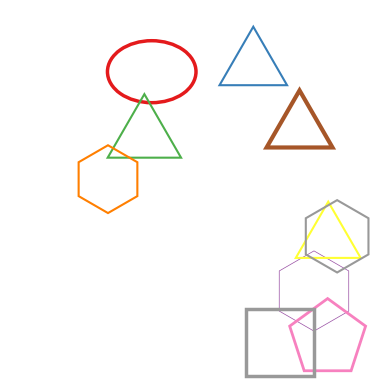[{"shape": "oval", "thickness": 2.5, "radius": 0.58, "center": [0.394, 0.814]}, {"shape": "triangle", "thickness": 1.5, "radius": 0.51, "center": [0.658, 0.829]}, {"shape": "triangle", "thickness": 1.5, "radius": 0.55, "center": [0.375, 0.645]}, {"shape": "hexagon", "thickness": 0.5, "radius": 0.52, "center": [0.816, 0.244]}, {"shape": "hexagon", "thickness": 1.5, "radius": 0.44, "center": [0.281, 0.535]}, {"shape": "triangle", "thickness": 1.5, "radius": 0.49, "center": [0.853, 0.379]}, {"shape": "triangle", "thickness": 3, "radius": 0.49, "center": [0.778, 0.666]}, {"shape": "pentagon", "thickness": 2, "radius": 0.52, "center": [0.851, 0.121]}, {"shape": "hexagon", "thickness": 1.5, "radius": 0.47, "center": [0.876, 0.386]}, {"shape": "square", "thickness": 2.5, "radius": 0.44, "center": [0.728, 0.111]}]